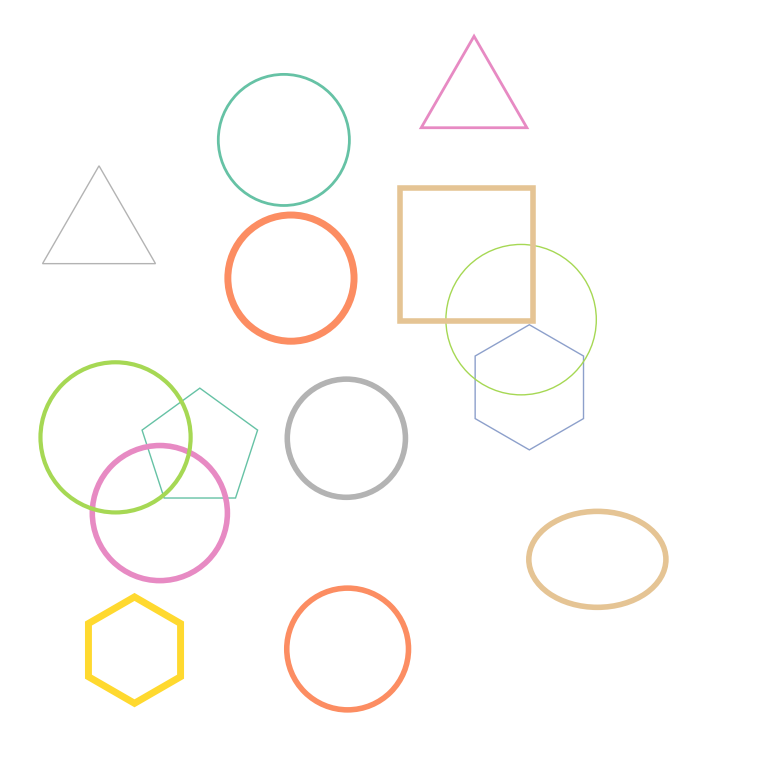[{"shape": "circle", "thickness": 1, "radius": 0.43, "center": [0.369, 0.818]}, {"shape": "pentagon", "thickness": 0.5, "radius": 0.39, "center": [0.26, 0.417]}, {"shape": "circle", "thickness": 2, "radius": 0.4, "center": [0.451, 0.157]}, {"shape": "circle", "thickness": 2.5, "radius": 0.41, "center": [0.378, 0.639]}, {"shape": "hexagon", "thickness": 0.5, "radius": 0.41, "center": [0.687, 0.497]}, {"shape": "triangle", "thickness": 1, "radius": 0.4, "center": [0.616, 0.874]}, {"shape": "circle", "thickness": 2, "radius": 0.44, "center": [0.208, 0.334]}, {"shape": "circle", "thickness": 0.5, "radius": 0.49, "center": [0.677, 0.585]}, {"shape": "circle", "thickness": 1.5, "radius": 0.49, "center": [0.15, 0.432]}, {"shape": "hexagon", "thickness": 2.5, "radius": 0.35, "center": [0.175, 0.156]}, {"shape": "square", "thickness": 2, "radius": 0.43, "center": [0.606, 0.669]}, {"shape": "oval", "thickness": 2, "radius": 0.45, "center": [0.776, 0.274]}, {"shape": "circle", "thickness": 2, "radius": 0.38, "center": [0.45, 0.431]}, {"shape": "triangle", "thickness": 0.5, "radius": 0.42, "center": [0.129, 0.7]}]